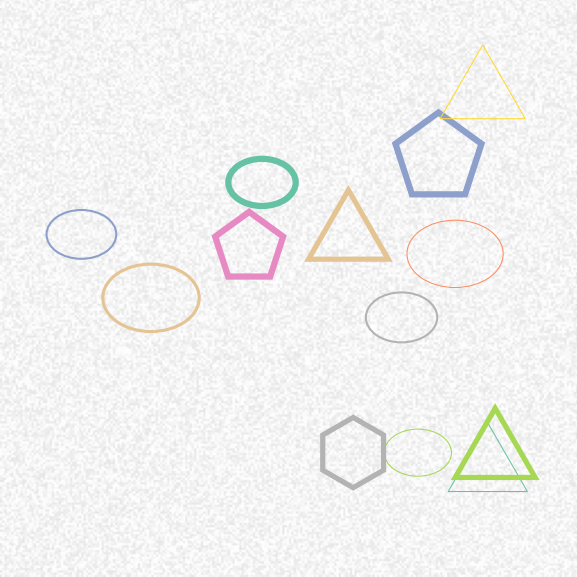[{"shape": "oval", "thickness": 3, "radius": 0.29, "center": [0.454, 0.683]}, {"shape": "triangle", "thickness": 0.5, "radius": 0.4, "center": [0.845, 0.188]}, {"shape": "oval", "thickness": 0.5, "radius": 0.42, "center": [0.788, 0.56]}, {"shape": "pentagon", "thickness": 3, "radius": 0.39, "center": [0.759, 0.726]}, {"shape": "oval", "thickness": 1, "radius": 0.3, "center": [0.141, 0.593]}, {"shape": "pentagon", "thickness": 3, "radius": 0.31, "center": [0.431, 0.57]}, {"shape": "oval", "thickness": 0.5, "radius": 0.29, "center": [0.724, 0.215]}, {"shape": "triangle", "thickness": 2.5, "radius": 0.4, "center": [0.857, 0.212]}, {"shape": "triangle", "thickness": 0.5, "radius": 0.43, "center": [0.836, 0.836]}, {"shape": "oval", "thickness": 1.5, "radius": 0.42, "center": [0.261, 0.483]}, {"shape": "triangle", "thickness": 2.5, "radius": 0.4, "center": [0.603, 0.59]}, {"shape": "oval", "thickness": 1, "radius": 0.31, "center": [0.695, 0.45]}, {"shape": "hexagon", "thickness": 2.5, "radius": 0.3, "center": [0.612, 0.215]}]